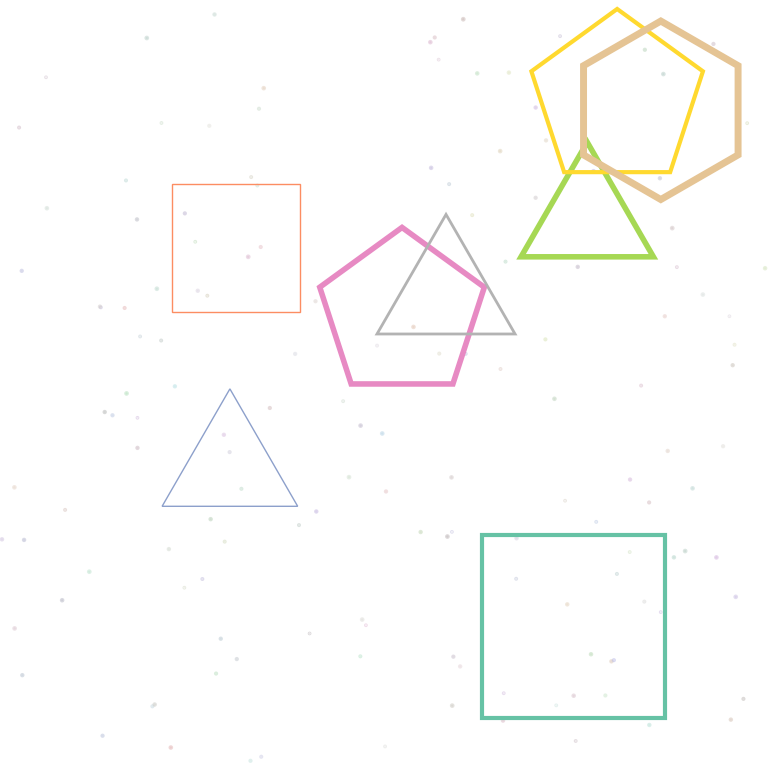[{"shape": "square", "thickness": 1.5, "radius": 0.59, "center": [0.745, 0.187]}, {"shape": "square", "thickness": 0.5, "radius": 0.42, "center": [0.307, 0.678]}, {"shape": "triangle", "thickness": 0.5, "radius": 0.51, "center": [0.299, 0.393]}, {"shape": "pentagon", "thickness": 2, "radius": 0.56, "center": [0.522, 0.592]}, {"shape": "triangle", "thickness": 2, "radius": 0.5, "center": [0.763, 0.716]}, {"shape": "pentagon", "thickness": 1.5, "radius": 0.59, "center": [0.802, 0.871]}, {"shape": "hexagon", "thickness": 2.5, "radius": 0.58, "center": [0.858, 0.857]}, {"shape": "triangle", "thickness": 1, "radius": 0.52, "center": [0.579, 0.618]}]